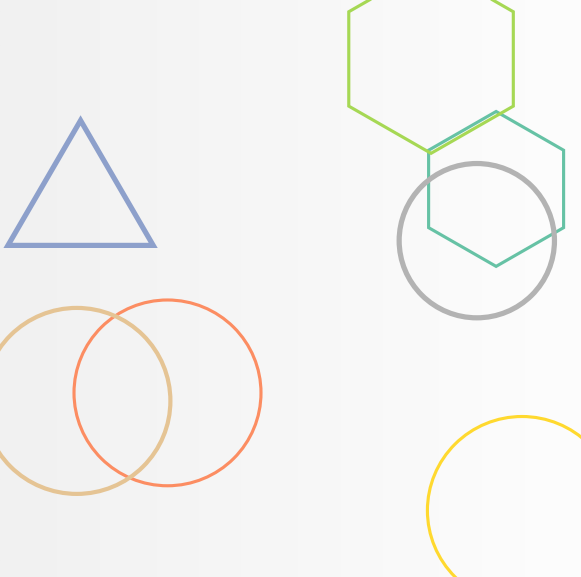[{"shape": "hexagon", "thickness": 1.5, "radius": 0.67, "center": [0.854, 0.672]}, {"shape": "circle", "thickness": 1.5, "radius": 0.8, "center": [0.288, 0.319]}, {"shape": "triangle", "thickness": 2.5, "radius": 0.72, "center": [0.139, 0.646]}, {"shape": "hexagon", "thickness": 1.5, "radius": 0.82, "center": [0.742, 0.897]}, {"shape": "circle", "thickness": 1.5, "radius": 0.81, "center": [0.898, 0.115]}, {"shape": "circle", "thickness": 2, "radius": 0.81, "center": [0.132, 0.305]}, {"shape": "circle", "thickness": 2.5, "radius": 0.67, "center": [0.82, 0.582]}]